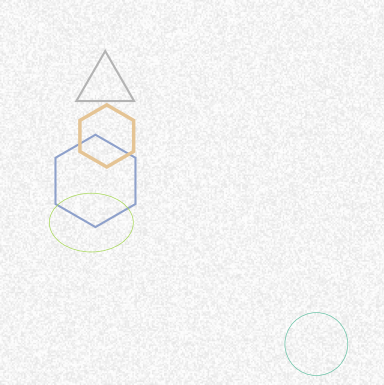[{"shape": "circle", "thickness": 0.5, "radius": 0.41, "center": [0.822, 0.106]}, {"shape": "hexagon", "thickness": 1.5, "radius": 0.6, "center": [0.248, 0.53]}, {"shape": "oval", "thickness": 0.5, "radius": 0.55, "center": [0.237, 0.422]}, {"shape": "hexagon", "thickness": 2.5, "radius": 0.4, "center": [0.277, 0.647]}, {"shape": "triangle", "thickness": 1.5, "radius": 0.43, "center": [0.273, 0.781]}]